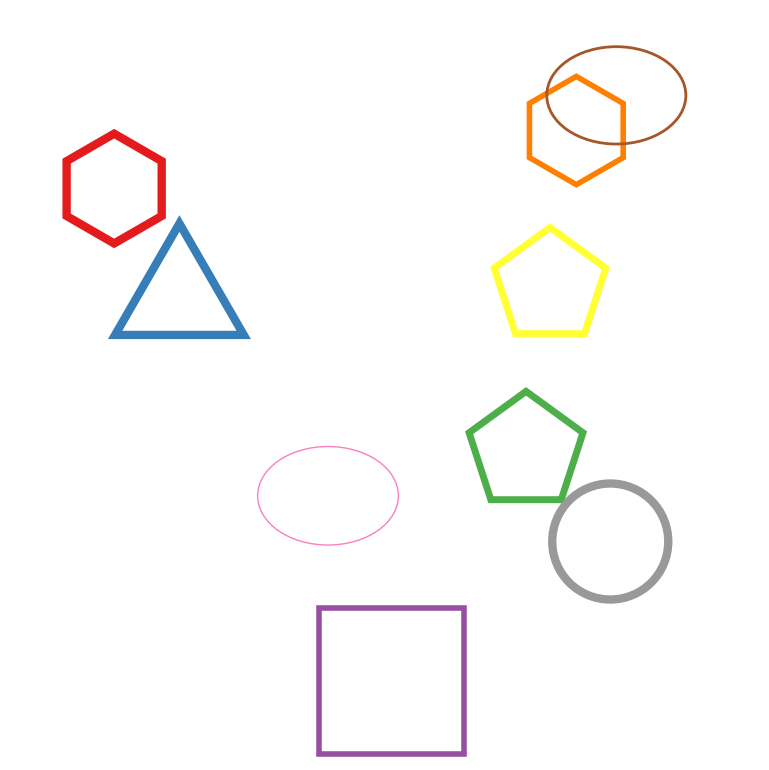[{"shape": "hexagon", "thickness": 3, "radius": 0.36, "center": [0.148, 0.755]}, {"shape": "triangle", "thickness": 3, "radius": 0.48, "center": [0.233, 0.613]}, {"shape": "pentagon", "thickness": 2.5, "radius": 0.39, "center": [0.683, 0.414]}, {"shape": "square", "thickness": 2, "radius": 0.47, "center": [0.508, 0.116]}, {"shape": "hexagon", "thickness": 2, "radius": 0.35, "center": [0.748, 0.831]}, {"shape": "pentagon", "thickness": 2.5, "radius": 0.38, "center": [0.714, 0.628]}, {"shape": "oval", "thickness": 1, "radius": 0.45, "center": [0.8, 0.876]}, {"shape": "oval", "thickness": 0.5, "radius": 0.46, "center": [0.426, 0.356]}, {"shape": "circle", "thickness": 3, "radius": 0.38, "center": [0.793, 0.297]}]